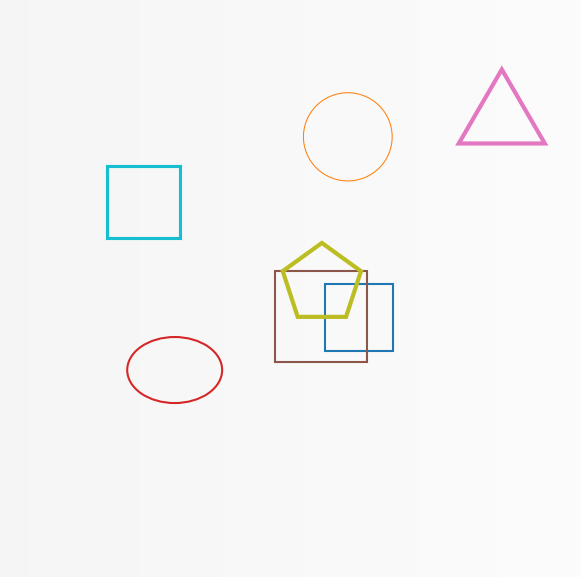[{"shape": "square", "thickness": 1, "radius": 0.29, "center": [0.617, 0.449]}, {"shape": "circle", "thickness": 0.5, "radius": 0.38, "center": [0.598, 0.762]}, {"shape": "oval", "thickness": 1, "radius": 0.41, "center": [0.301, 0.358]}, {"shape": "square", "thickness": 1, "radius": 0.39, "center": [0.553, 0.451]}, {"shape": "triangle", "thickness": 2, "radius": 0.43, "center": [0.863, 0.793]}, {"shape": "pentagon", "thickness": 2, "radius": 0.35, "center": [0.554, 0.508]}, {"shape": "square", "thickness": 1.5, "radius": 0.31, "center": [0.247, 0.649]}]